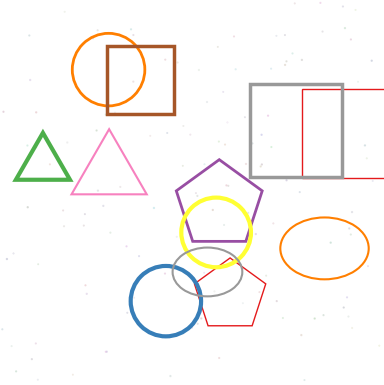[{"shape": "pentagon", "thickness": 1, "radius": 0.49, "center": [0.598, 0.233]}, {"shape": "square", "thickness": 1, "radius": 0.57, "center": [0.899, 0.653]}, {"shape": "circle", "thickness": 3, "radius": 0.46, "center": [0.431, 0.218]}, {"shape": "triangle", "thickness": 3, "radius": 0.41, "center": [0.111, 0.574]}, {"shape": "pentagon", "thickness": 2, "radius": 0.59, "center": [0.57, 0.468]}, {"shape": "circle", "thickness": 2, "radius": 0.47, "center": [0.282, 0.819]}, {"shape": "oval", "thickness": 1.5, "radius": 0.57, "center": [0.843, 0.355]}, {"shape": "circle", "thickness": 3, "radius": 0.45, "center": [0.561, 0.396]}, {"shape": "square", "thickness": 2.5, "radius": 0.44, "center": [0.365, 0.792]}, {"shape": "triangle", "thickness": 1.5, "radius": 0.56, "center": [0.283, 0.552]}, {"shape": "oval", "thickness": 1.5, "radius": 0.45, "center": [0.539, 0.294]}, {"shape": "square", "thickness": 2.5, "radius": 0.6, "center": [0.768, 0.661]}]